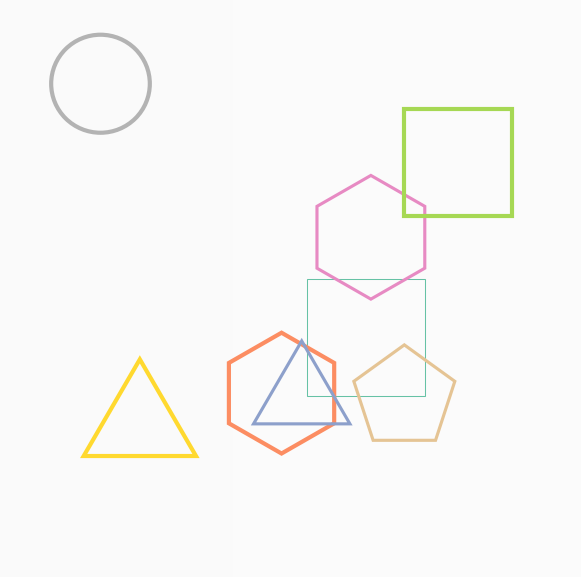[{"shape": "square", "thickness": 0.5, "radius": 0.51, "center": [0.629, 0.415]}, {"shape": "hexagon", "thickness": 2, "radius": 0.52, "center": [0.484, 0.318]}, {"shape": "triangle", "thickness": 1.5, "radius": 0.48, "center": [0.519, 0.313]}, {"shape": "hexagon", "thickness": 1.5, "radius": 0.54, "center": [0.638, 0.588]}, {"shape": "square", "thickness": 2, "radius": 0.46, "center": [0.788, 0.717]}, {"shape": "triangle", "thickness": 2, "radius": 0.56, "center": [0.241, 0.265]}, {"shape": "pentagon", "thickness": 1.5, "radius": 0.46, "center": [0.696, 0.311]}, {"shape": "circle", "thickness": 2, "radius": 0.42, "center": [0.173, 0.854]}]